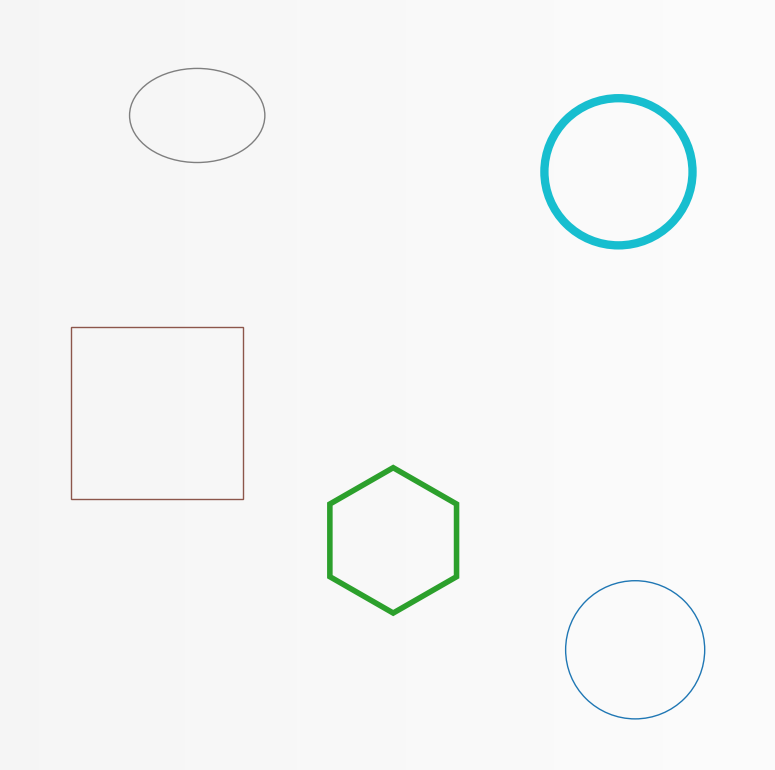[{"shape": "circle", "thickness": 0.5, "radius": 0.45, "center": [0.82, 0.156]}, {"shape": "hexagon", "thickness": 2, "radius": 0.47, "center": [0.507, 0.298]}, {"shape": "square", "thickness": 0.5, "radius": 0.56, "center": [0.203, 0.464]}, {"shape": "oval", "thickness": 0.5, "radius": 0.44, "center": [0.254, 0.85]}, {"shape": "circle", "thickness": 3, "radius": 0.48, "center": [0.798, 0.777]}]